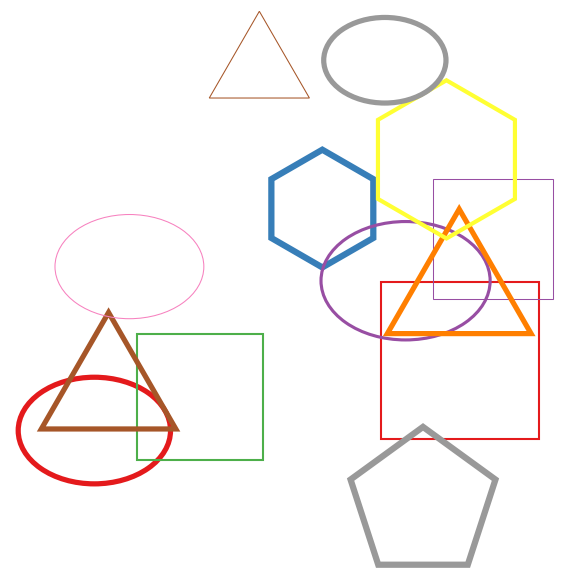[{"shape": "oval", "thickness": 2.5, "radius": 0.66, "center": [0.163, 0.254]}, {"shape": "square", "thickness": 1, "radius": 0.68, "center": [0.797, 0.375]}, {"shape": "hexagon", "thickness": 3, "radius": 0.51, "center": [0.558, 0.638]}, {"shape": "square", "thickness": 1, "radius": 0.54, "center": [0.346, 0.312]}, {"shape": "oval", "thickness": 1.5, "radius": 0.73, "center": [0.702, 0.513]}, {"shape": "square", "thickness": 0.5, "radius": 0.52, "center": [0.854, 0.585]}, {"shape": "triangle", "thickness": 2.5, "radius": 0.72, "center": [0.795, 0.493]}, {"shape": "hexagon", "thickness": 2, "radius": 0.68, "center": [0.773, 0.723]}, {"shape": "triangle", "thickness": 0.5, "radius": 0.5, "center": [0.449, 0.879]}, {"shape": "triangle", "thickness": 2.5, "radius": 0.67, "center": [0.188, 0.324]}, {"shape": "oval", "thickness": 0.5, "radius": 0.64, "center": [0.224, 0.537]}, {"shape": "pentagon", "thickness": 3, "radius": 0.66, "center": [0.732, 0.128]}, {"shape": "oval", "thickness": 2.5, "radius": 0.53, "center": [0.666, 0.895]}]